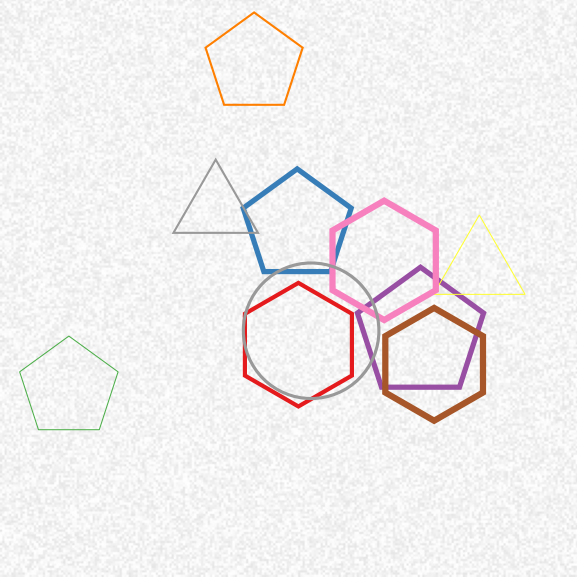[{"shape": "hexagon", "thickness": 2, "radius": 0.53, "center": [0.517, 0.402]}, {"shape": "pentagon", "thickness": 2.5, "radius": 0.49, "center": [0.515, 0.608]}, {"shape": "pentagon", "thickness": 0.5, "radius": 0.45, "center": [0.119, 0.328]}, {"shape": "pentagon", "thickness": 2.5, "radius": 0.57, "center": [0.728, 0.422]}, {"shape": "pentagon", "thickness": 1, "radius": 0.44, "center": [0.44, 0.889]}, {"shape": "triangle", "thickness": 0.5, "radius": 0.46, "center": [0.83, 0.535]}, {"shape": "hexagon", "thickness": 3, "radius": 0.49, "center": [0.752, 0.368]}, {"shape": "hexagon", "thickness": 3, "radius": 0.52, "center": [0.665, 0.548]}, {"shape": "circle", "thickness": 1.5, "radius": 0.59, "center": [0.539, 0.426]}, {"shape": "triangle", "thickness": 1, "radius": 0.42, "center": [0.374, 0.638]}]